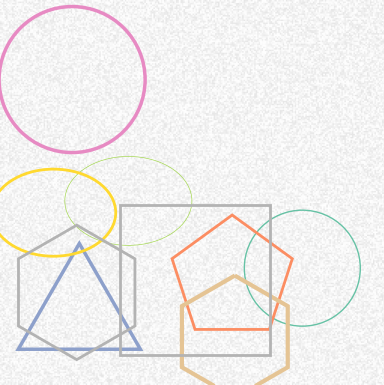[{"shape": "circle", "thickness": 1, "radius": 0.75, "center": [0.785, 0.303]}, {"shape": "pentagon", "thickness": 2, "radius": 0.82, "center": [0.603, 0.277]}, {"shape": "triangle", "thickness": 2.5, "radius": 0.92, "center": [0.206, 0.184]}, {"shape": "circle", "thickness": 2.5, "radius": 0.95, "center": [0.187, 0.793]}, {"shape": "oval", "thickness": 0.5, "radius": 0.83, "center": [0.333, 0.478]}, {"shape": "oval", "thickness": 2, "radius": 0.81, "center": [0.139, 0.448]}, {"shape": "hexagon", "thickness": 3, "radius": 0.79, "center": [0.61, 0.126]}, {"shape": "square", "thickness": 2, "radius": 0.97, "center": [0.507, 0.273]}, {"shape": "hexagon", "thickness": 2, "radius": 0.87, "center": [0.199, 0.241]}]